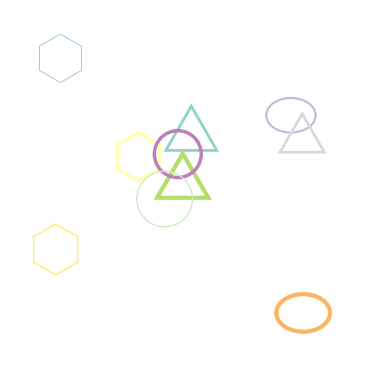[{"shape": "triangle", "thickness": 2, "radius": 0.38, "center": [0.497, 0.648]}, {"shape": "hexagon", "thickness": 2.5, "radius": 0.31, "center": [0.359, 0.593]}, {"shape": "oval", "thickness": 1.5, "radius": 0.32, "center": [0.756, 0.701]}, {"shape": "hexagon", "thickness": 0.5, "radius": 0.31, "center": [0.157, 0.849]}, {"shape": "oval", "thickness": 3, "radius": 0.35, "center": [0.787, 0.187]}, {"shape": "triangle", "thickness": 3, "radius": 0.38, "center": [0.475, 0.525]}, {"shape": "triangle", "thickness": 2, "radius": 0.33, "center": [0.785, 0.638]}, {"shape": "circle", "thickness": 2.5, "radius": 0.3, "center": [0.462, 0.6]}, {"shape": "circle", "thickness": 1, "radius": 0.36, "center": [0.428, 0.483]}, {"shape": "hexagon", "thickness": 1, "radius": 0.33, "center": [0.144, 0.352]}]